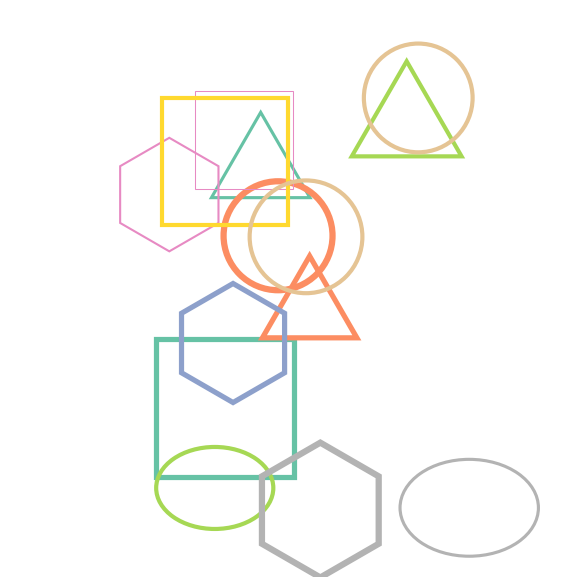[{"shape": "triangle", "thickness": 1.5, "radius": 0.49, "center": [0.451, 0.706]}, {"shape": "square", "thickness": 2.5, "radius": 0.6, "center": [0.389, 0.293]}, {"shape": "triangle", "thickness": 2.5, "radius": 0.47, "center": [0.536, 0.461]}, {"shape": "circle", "thickness": 3, "radius": 0.47, "center": [0.481, 0.591]}, {"shape": "hexagon", "thickness": 2.5, "radius": 0.52, "center": [0.404, 0.405]}, {"shape": "square", "thickness": 0.5, "radius": 0.42, "center": [0.422, 0.757]}, {"shape": "hexagon", "thickness": 1, "radius": 0.49, "center": [0.293, 0.662]}, {"shape": "oval", "thickness": 2, "radius": 0.51, "center": [0.372, 0.154]}, {"shape": "triangle", "thickness": 2, "radius": 0.55, "center": [0.704, 0.783]}, {"shape": "square", "thickness": 2, "radius": 0.55, "center": [0.39, 0.719]}, {"shape": "circle", "thickness": 2, "radius": 0.49, "center": [0.53, 0.589]}, {"shape": "circle", "thickness": 2, "radius": 0.47, "center": [0.724, 0.83]}, {"shape": "hexagon", "thickness": 3, "radius": 0.58, "center": [0.555, 0.116]}, {"shape": "oval", "thickness": 1.5, "radius": 0.6, "center": [0.813, 0.12]}]